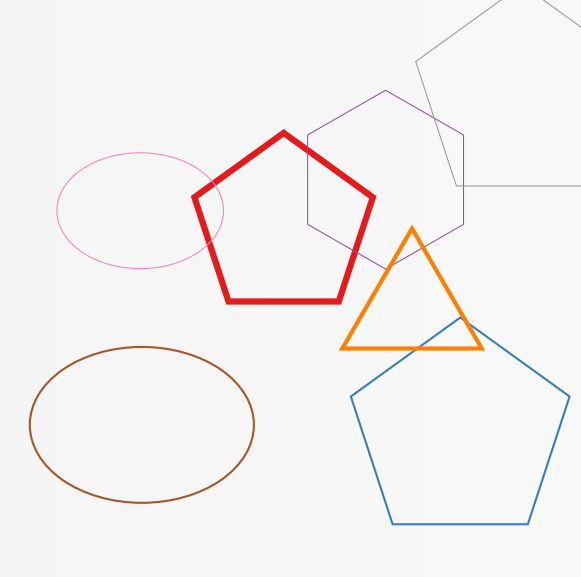[{"shape": "pentagon", "thickness": 3, "radius": 0.81, "center": [0.488, 0.608]}, {"shape": "pentagon", "thickness": 1, "radius": 0.99, "center": [0.792, 0.251]}, {"shape": "hexagon", "thickness": 0.5, "radius": 0.77, "center": [0.663, 0.688]}, {"shape": "triangle", "thickness": 2, "radius": 0.69, "center": [0.709, 0.465]}, {"shape": "oval", "thickness": 1, "radius": 0.96, "center": [0.244, 0.263]}, {"shape": "oval", "thickness": 0.5, "radius": 0.72, "center": [0.241, 0.634]}, {"shape": "pentagon", "thickness": 0.5, "radius": 0.96, "center": [0.898, 0.833]}]